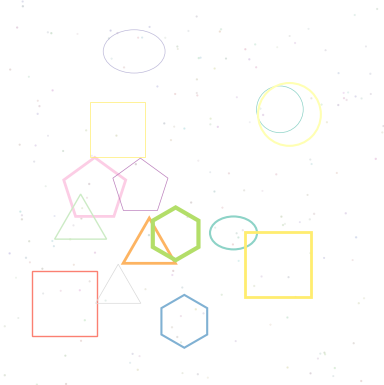[{"shape": "oval", "thickness": 1.5, "radius": 0.31, "center": [0.607, 0.395]}, {"shape": "circle", "thickness": 0.5, "radius": 0.3, "center": [0.727, 0.716]}, {"shape": "circle", "thickness": 1.5, "radius": 0.41, "center": [0.752, 0.703]}, {"shape": "oval", "thickness": 0.5, "radius": 0.4, "center": [0.348, 0.866]}, {"shape": "square", "thickness": 1, "radius": 0.42, "center": [0.167, 0.211]}, {"shape": "hexagon", "thickness": 1.5, "radius": 0.34, "center": [0.479, 0.165]}, {"shape": "triangle", "thickness": 2, "radius": 0.39, "center": [0.388, 0.355]}, {"shape": "hexagon", "thickness": 3, "radius": 0.34, "center": [0.456, 0.393]}, {"shape": "pentagon", "thickness": 2, "radius": 0.42, "center": [0.246, 0.506]}, {"shape": "triangle", "thickness": 0.5, "radius": 0.34, "center": [0.307, 0.246]}, {"shape": "pentagon", "thickness": 0.5, "radius": 0.38, "center": [0.365, 0.514]}, {"shape": "triangle", "thickness": 1, "radius": 0.39, "center": [0.209, 0.418]}, {"shape": "square", "thickness": 2, "radius": 0.43, "center": [0.722, 0.313]}, {"shape": "square", "thickness": 0.5, "radius": 0.36, "center": [0.305, 0.663]}]